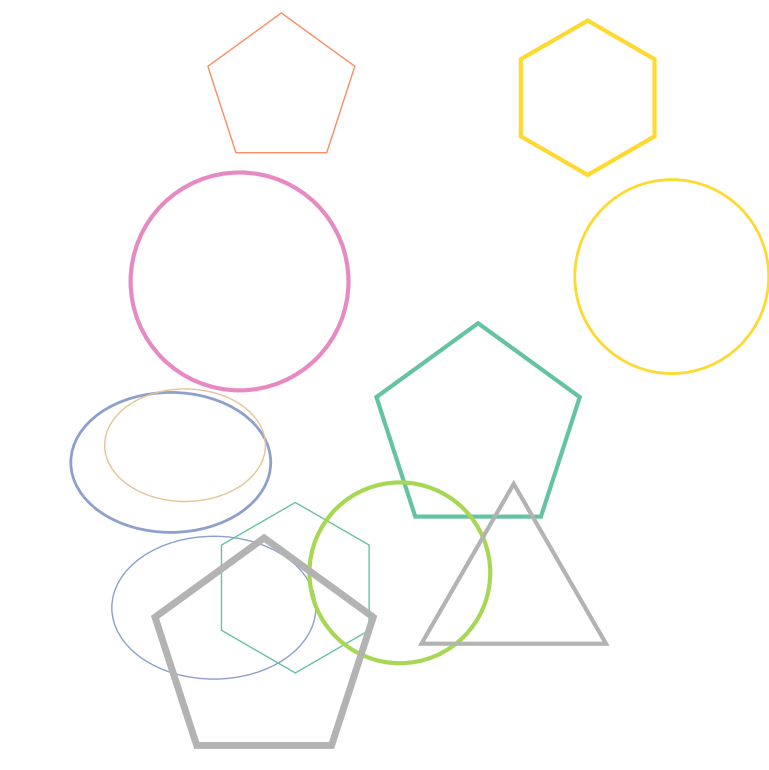[{"shape": "pentagon", "thickness": 1.5, "radius": 0.69, "center": [0.621, 0.441]}, {"shape": "hexagon", "thickness": 0.5, "radius": 0.55, "center": [0.384, 0.237]}, {"shape": "pentagon", "thickness": 0.5, "radius": 0.5, "center": [0.365, 0.883]}, {"shape": "oval", "thickness": 0.5, "radius": 0.66, "center": [0.278, 0.211]}, {"shape": "oval", "thickness": 1, "radius": 0.65, "center": [0.222, 0.399]}, {"shape": "circle", "thickness": 1.5, "radius": 0.71, "center": [0.311, 0.635]}, {"shape": "circle", "thickness": 1.5, "radius": 0.59, "center": [0.519, 0.256]}, {"shape": "hexagon", "thickness": 1.5, "radius": 0.5, "center": [0.763, 0.873]}, {"shape": "circle", "thickness": 1, "radius": 0.63, "center": [0.872, 0.641]}, {"shape": "oval", "thickness": 0.5, "radius": 0.52, "center": [0.24, 0.422]}, {"shape": "pentagon", "thickness": 2.5, "radius": 0.74, "center": [0.343, 0.152]}, {"shape": "triangle", "thickness": 1.5, "radius": 0.69, "center": [0.667, 0.233]}]